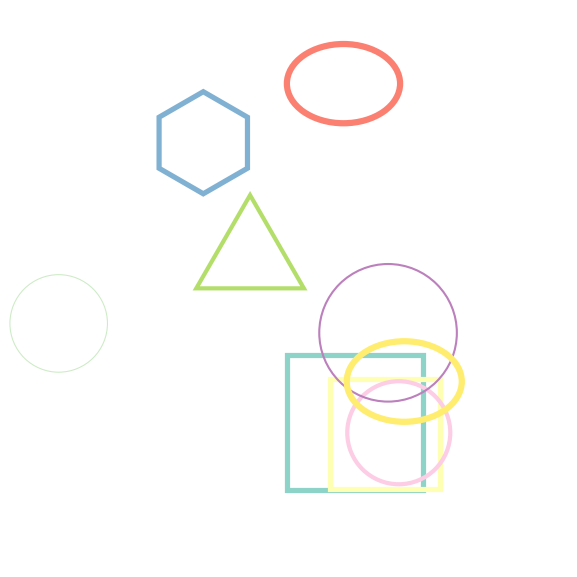[{"shape": "square", "thickness": 2.5, "radius": 0.59, "center": [0.615, 0.267]}, {"shape": "square", "thickness": 2.5, "radius": 0.47, "center": [0.667, 0.248]}, {"shape": "oval", "thickness": 3, "radius": 0.49, "center": [0.595, 0.854]}, {"shape": "hexagon", "thickness": 2.5, "radius": 0.44, "center": [0.352, 0.752]}, {"shape": "triangle", "thickness": 2, "radius": 0.54, "center": [0.433, 0.554]}, {"shape": "circle", "thickness": 2, "radius": 0.45, "center": [0.691, 0.25]}, {"shape": "circle", "thickness": 1, "radius": 0.6, "center": [0.672, 0.423]}, {"shape": "circle", "thickness": 0.5, "radius": 0.42, "center": [0.102, 0.439]}, {"shape": "oval", "thickness": 3, "radius": 0.5, "center": [0.7, 0.338]}]